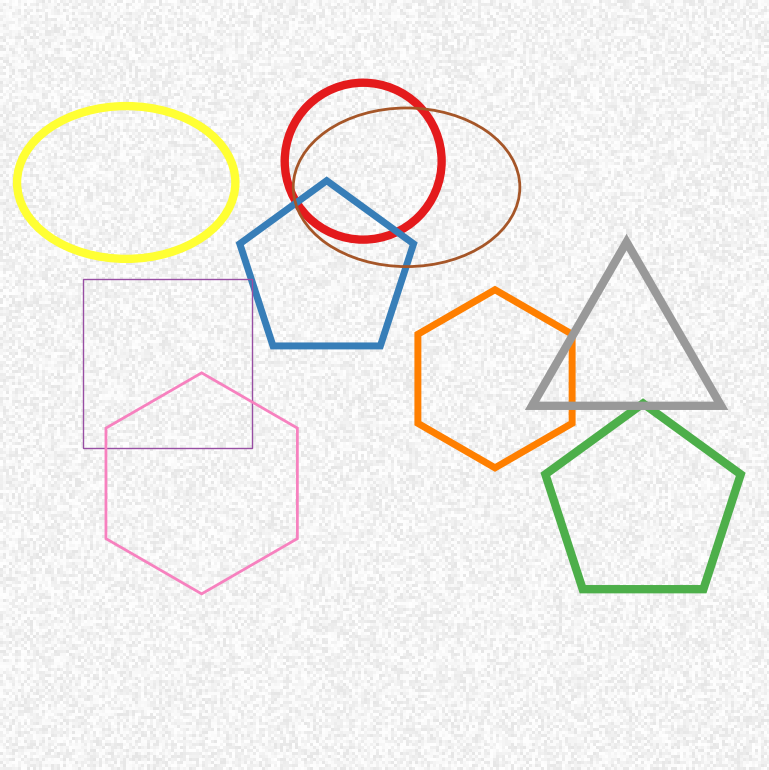[{"shape": "circle", "thickness": 3, "radius": 0.51, "center": [0.472, 0.791]}, {"shape": "pentagon", "thickness": 2.5, "radius": 0.59, "center": [0.424, 0.647]}, {"shape": "pentagon", "thickness": 3, "radius": 0.67, "center": [0.835, 0.343]}, {"shape": "square", "thickness": 0.5, "radius": 0.55, "center": [0.218, 0.528]}, {"shape": "hexagon", "thickness": 2.5, "radius": 0.58, "center": [0.643, 0.508]}, {"shape": "oval", "thickness": 3, "radius": 0.71, "center": [0.164, 0.763]}, {"shape": "oval", "thickness": 1, "radius": 0.74, "center": [0.528, 0.757]}, {"shape": "hexagon", "thickness": 1, "radius": 0.72, "center": [0.262, 0.372]}, {"shape": "triangle", "thickness": 3, "radius": 0.71, "center": [0.814, 0.544]}]